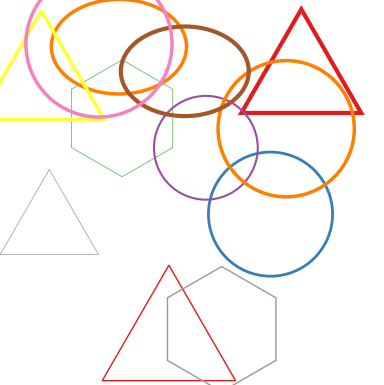[{"shape": "triangle", "thickness": 1, "radius": 1.0, "center": [0.439, 0.111]}, {"shape": "triangle", "thickness": 3, "radius": 0.9, "center": [0.783, 0.796]}, {"shape": "circle", "thickness": 2, "radius": 0.81, "center": [0.703, 0.444]}, {"shape": "hexagon", "thickness": 0.5, "radius": 0.76, "center": [0.317, 0.693]}, {"shape": "circle", "thickness": 1.5, "radius": 0.67, "center": [0.535, 0.616]}, {"shape": "circle", "thickness": 2.5, "radius": 0.88, "center": [0.743, 0.666]}, {"shape": "oval", "thickness": 2.5, "radius": 0.88, "center": [0.309, 0.879]}, {"shape": "triangle", "thickness": 2.5, "radius": 0.94, "center": [0.107, 0.784]}, {"shape": "oval", "thickness": 3, "radius": 0.83, "center": [0.48, 0.815]}, {"shape": "circle", "thickness": 2.5, "radius": 0.95, "center": [0.257, 0.886]}, {"shape": "hexagon", "thickness": 1, "radius": 0.81, "center": [0.576, 0.145]}, {"shape": "triangle", "thickness": 0.5, "radius": 0.74, "center": [0.128, 0.413]}]